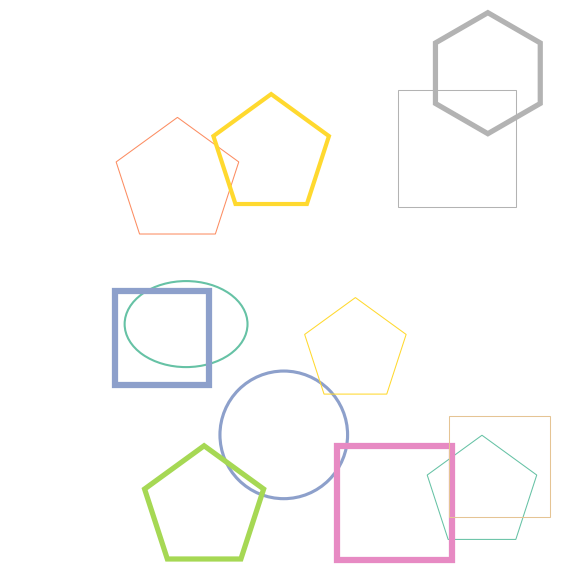[{"shape": "pentagon", "thickness": 0.5, "radius": 0.5, "center": [0.835, 0.146]}, {"shape": "oval", "thickness": 1, "radius": 0.53, "center": [0.322, 0.438]}, {"shape": "pentagon", "thickness": 0.5, "radius": 0.56, "center": [0.307, 0.684]}, {"shape": "circle", "thickness": 1.5, "radius": 0.55, "center": [0.491, 0.246]}, {"shape": "square", "thickness": 3, "radius": 0.41, "center": [0.281, 0.414]}, {"shape": "square", "thickness": 3, "radius": 0.5, "center": [0.684, 0.128]}, {"shape": "pentagon", "thickness": 2.5, "radius": 0.54, "center": [0.353, 0.119]}, {"shape": "pentagon", "thickness": 2, "radius": 0.53, "center": [0.47, 0.731]}, {"shape": "pentagon", "thickness": 0.5, "radius": 0.46, "center": [0.615, 0.391]}, {"shape": "square", "thickness": 0.5, "radius": 0.44, "center": [0.864, 0.192]}, {"shape": "hexagon", "thickness": 2.5, "radius": 0.52, "center": [0.845, 0.872]}, {"shape": "square", "thickness": 0.5, "radius": 0.51, "center": [0.791, 0.743]}]